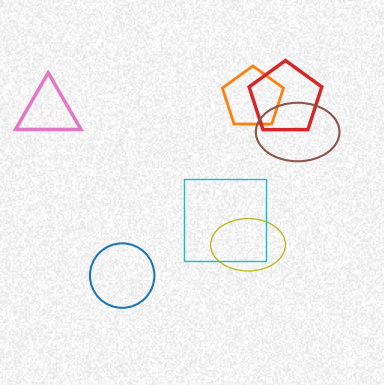[{"shape": "circle", "thickness": 1.5, "radius": 0.42, "center": [0.317, 0.284]}, {"shape": "pentagon", "thickness": 2, "radius": 0.42, "center": [0.657, 0.745]}, {"shape": "pentagon", "thickness": 2.5, "radius": 0.5, "center": [0.741, 0.744]}, {"shape": "oval", "thickness": 1.5, "radius": 0.54, "center": [0.773, 0.657]}, {"shape": "triangle", "thickness": 2.5, "radius": 0.49, "center": [0.125, 0.713]}, {"shape": "oval", "thickness": 1, "radius": 0.49, "center": [0.644, 0.364]}, {"shape": "square", "thickness": 1, "radius": 0.53, "center": [0.584, 0.428]}]